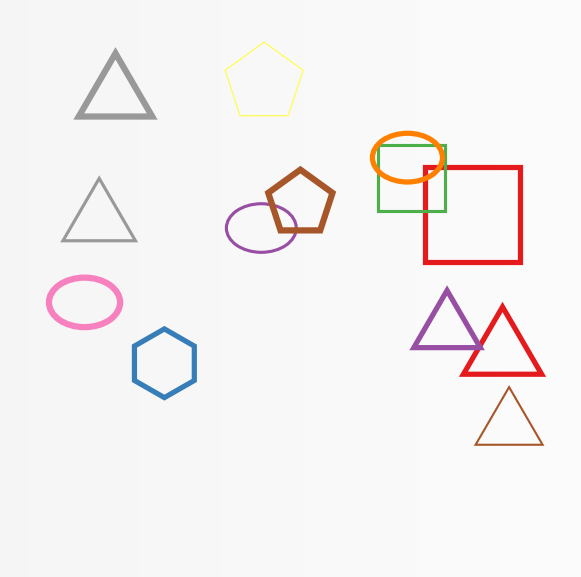[{"shape": "square", "thickness": 2.5, "radius": 0.41, "center": [0.813, 0.628]}, {"shape": "triangle", "thickness": 2.5, "radius": 0.39, "center": [0.865, 0.39]}, {"shape": "hexagon", "thickness": 2.5, "radius": 0.3, "center": [0.283, 0.37]}, {"shape": "square", "thickness": 1.5, "radius": 0.29, "center": [0.708, 0.691]}, {"shape": "triangle", "thickness": 2.5, "radius": 0.33, "center": [0.769, 0.43]}, {"shape": "oval", "thickness": 1.5, "radius": 0.3, "center": [0.45, 0.604]}, {"shape": "oval", "thickness": 2.5, "radius": 0.3, "center": [0.701, 0.726]}, {"shape": "pentagon", "thickness": 0.5, "radius": 0.35, "center": [0.454, 0.856]}, {"shape": "pentagon", "thickness": 3, "radius": 0.29, "center": [0.517, 0.647]}, {"shape": "triangle", "thickness": 1, "radius": 0.33, "center": [0.876, 0.262]}, {"shape": "oval", "thickness": 3, "radius": 0.31, "center": [0.145, 0.476]}, {"shape": "triangle", "thickness": 1.5, "radius": 0.36, "center": [0.171, 0.618]}, {"shape": "triangle", "thickness": 3, "radius": 0.36, "center": [0.199, 0.834]}]